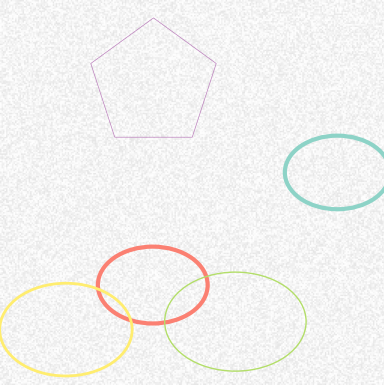[{"shape": "oval", "thickness": 3, "radius": 0.68, "center": [0.876, 0.552]}, {"shape": "oval", "thickness": 3, "radius": 0.71, "center": [0.397, 0.26]}, {"shape": "oval", "thickness": 1, "radius": 0.92, "center": [0.611, 0.165]}, {"shape": "pentagon", "thickness": 0.5, "radius": 0.86, "center": [0.399, 0.782]}, {"shape": "oval", "thickness": 2, "radius": 0.86, "center": [0.171, 0.144]}]